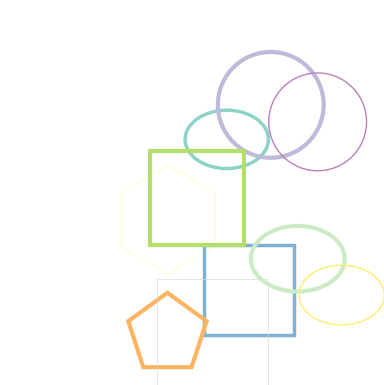[{"shape": "oval", "thickness": 2.5, "radius": 0.54, "center": [0.589, 0.638]}, {"shape": "hexagon", "thickness": 0.5, "radius": 0.71, "center": [0.437, 0.43]}, {"shape": "circle", "thickness": 3, "radius": 0.69, "center": [0.703, 0.728]}, {"shape": "square", "thickness": 2.5, "radius": 0.58, "center": [0.646, 0.247]}, {"shape": "pentagon", "thickness": 3, "radius": 0.53, "center": [0.435, 0.133]}, {"shape": "square", "thickness": 3, "radius": 0.61, "center": [0.511, 0.486]}, {"shape": "square", "thickness": 0.5, "radius": 0.73, "center": [0.552, 0.129]}, {"shape": "circle", "thickness": 1, "radius": 0.64, "center": [0.825, 0.683]}, {"shape": "oval", "thickness": 3, "radius": 0.61, "center": [0.773, 0.328]}, {"shape": "oval", "thickness": 1, "radius": 0.55, "center": [0.888, 0.234]}]